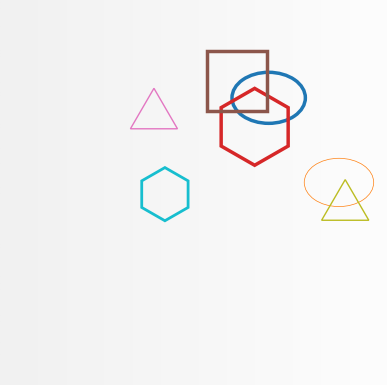[{"shape": "oval", "thickness": 2.5, "radius": 0.47, "center": [0.693, 0.746]}, {"shape": "oval", "thickness": 0.5, "radius": 0.45, "center": [0.875, 0.526]}, {"shape": "hexagon", "thickness": 2.5, "radius": 0.5, "center": [0.657, 0.671]}, {"shape": "square", "thickness": 2.5, "radius": 0.39, "center": [0.612, 0.79]}, {"shape": "triangle", "thickness": 1, "radius": 0.35, "center": [0.397, 0.701]}, {"shape": "triangle", "thickness": 1, "radius": 0.35, "center": [0.891, 0.463]}, {"shape": "hexagon", "thickness": 2, "radius": 0.35, "center": [0.426, 0.496]}]